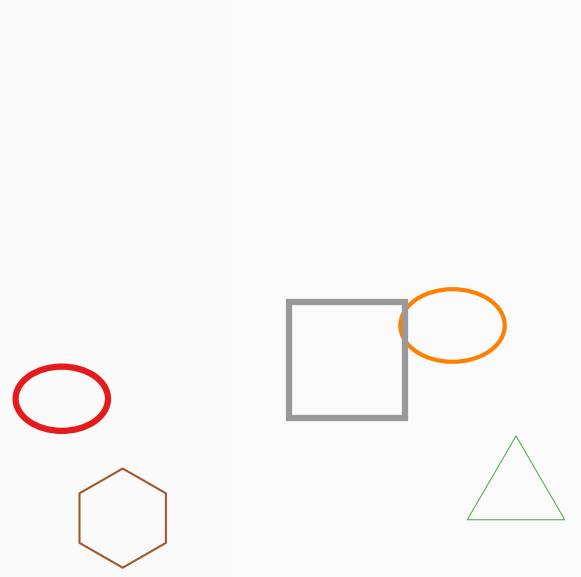[{"shape": "oval", "thickness": 3, "radius": 0.4, "center": [0.106, 0.309]}, {"shape": "triangle", "thickness": 0.5, "radius": 0.48, "center": [0.888, 0.148]}, {"shape": "oval", "thickness": 2, "radius": 0.45, "center": [0.779, 0.435]}, {"shape": "hexagon", "thickness": 1, "radius": 0.43, "center": [0.211, 0.102]}, {"shape": "square", "thickness": 3, "radius": 0.5, "center": [0.597, 0.376]}]